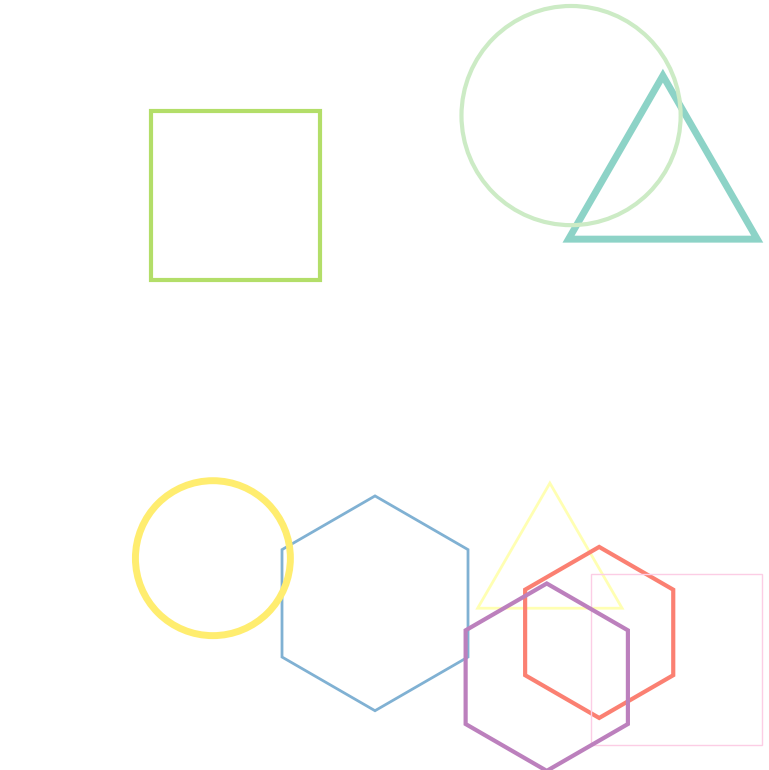[{"shape": "triangle", "thickness": 2.5, "radius": 0.71, "center": [0.861, 0.76]}, {"shape": "triangle", "thickness": 1, "radius": 0.54, "center": [0.714, 0.264]}, {"shape": "hexagon", "thickness": 1.5, "radius": 0.56, "center": [0.778, 0.179]}, {"shape": "hexagon", "thickness": 1, "radius": 0.7, "center": [0.487, 0.216]}, {"shape": "square", "thickness": 1.5, "radius": 0.55, "center": [0.305, 0.746]}, {"shape": "square", "thickness": 0.5, "radius": 0.56, "center": [0.878, 0.144]}, {"shape": "hexagon", "thickness": 1.5, "radius": 0.61, "center": [0.71, 0.121]}, {"shape": "circle", "thickness": 1.5, "radius": 0.71, "center": [0.742, 0.85]}, {"shape": "circle", "thickness": 2.5, "radius": 0.5, "center": [0.276, 0.275]}]